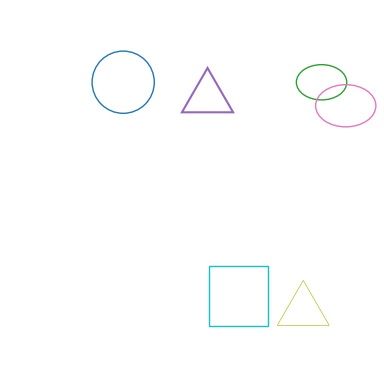[{"shape": "circle", "thickness": 1, "radius": 0.4, "center": [0.32, 0.786]}, {"shape": "oval", "thickness": 1, "radius": 0.33, "center": [0.835, 0.786]}, {"shape": "triangle", "thickness": 1.5, "radius": 0.38, "center": [0.539, 0.747]}, {"shape": "oval", "thickness": 1, "radius": 0.39, "center": [0.898, 0.725]}, {"shape": "triangle", "thickness": 0.5, "radius": 0.39, "center": [0.788, 0.194]}, {"shape": "square", "thickness": 1, "radius": 0.39, "center": [0.62, 0.23]}]